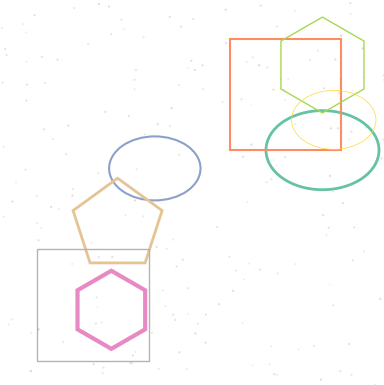[{"shape": "oval", "thickness": 2, "radius": 0.73, "center": [0.838, 0.61]}, {"shape": "square", "thickness": 1.5, "radius": 0.72, "center": [0.742, 0.755]}, {"shape": "oval", "thickness": 1.5, "radius": 0.59, "center": [0.402, 0.563]}, {"shape": "hexagon", "thickness": 3, "radius": 0.51, "center": [0.289, 0.195]}, {"shape": "hexagon", "thickness": 1, "radius": 0.62, "center": [0.837, 0.831]}, {"shape": "oval", "thickness": 0.5, "radius": 0.55, "center": [0.867, 0.689]}, {"shape": "pentagon", "thickness": 2, "radius": 0.61, "center": [0.305, 0.415]}, {"shape": "square", "thickness": 1, "radius": 0.73, "center": [0.241, 0.208]}]